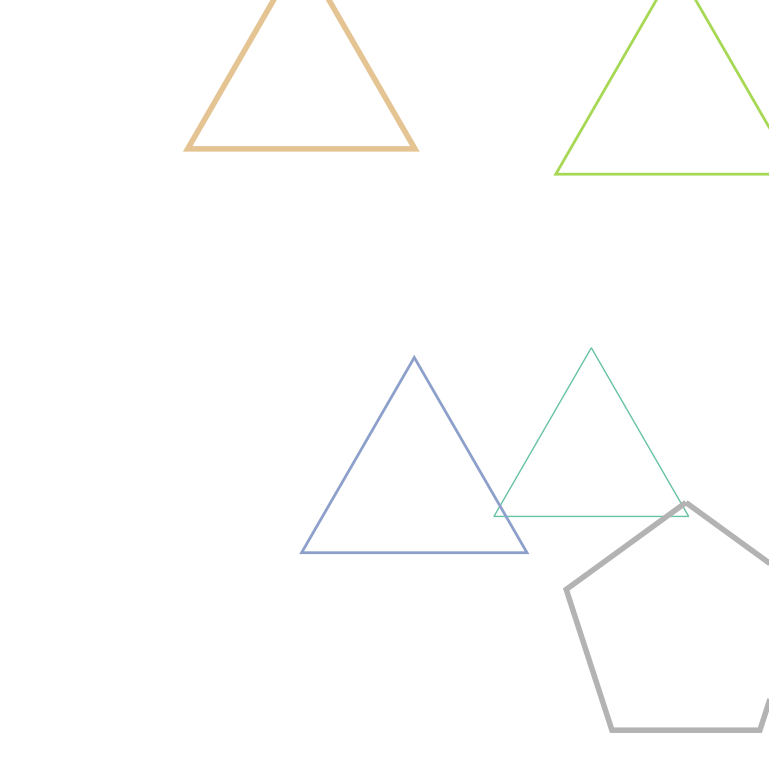[{"shape": "triangle", "thickness": 0.5, "radius": 0.73, "center": [0.768, 0.402]}, {"shape": "triangle", "thickness": 1, "radius": 0.85, "center": [0.538, 0.367]}, {"shape": "triangle", "thickness": 1, "radius": 0.9, "center": [0.878, 0.864]}, {"shape": "triangle", "thickness": 2, "radius": 0.85, "center": [0.391, 0.892]}, {"shape": "pentagon", "thickness": 2, "radius": 0.82, "center": [0.891, 0.184]}]